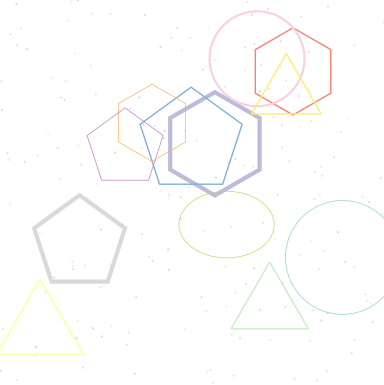[{"shape": "circle", "thickness": 0.5, "radius": 0.74, "center": [0.889, 0.331]}, {"shape": "triangle", "thickness": 1.5, "radius": 0.65, "center": [0.104, 0.145]}, {"shape": "hexagon", "thickness": 3, "radius": 0.67, "center": [0.558, 0.626]}, {"shape": "hexagon", "thickness": 1, "radius": 0.57, "center": [0.761, 0.815]}, {"shape": "pentagon", "thickness": 1, "radius": 0.7, "center": [0.496, 0.634]}, {"shape": "hexagon", "thickness": 0.5, "radius": 0.5, "center": [0.395, 0.681]}, {"shape": "oval", "thickness": 0.5, "radius": 0.62, "center": [0.589, 0.417]}, {"shape": "circle", "thickness": 1.5, "radius": 0.62, "center": [0.668, 0.847]}, {"shape": "pentagon", "thickness": 3, "radius": 0.62, "center": [0.207, 0.369]}, {"shape": "pentagon", "thickness": 0.5, "radius": 0.52, "center": [0.325, 0.616]}, {"shape": "triangle", "thickness": 1, "radius": 0.58, "center": [0.7, 0.204]}, {"shape": "triangle", "thickness": 1, "radius": 0.52, "center": [0.744, 0.756]}]